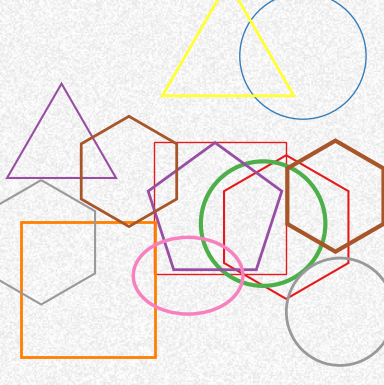[{"shape": "hexagon", "thickness": 1.5, "radius": 0.93, "center": [0.743, 0.41]}, {"shape": "square", "thickness": 1, "radius": 0.86, "center": [0.57, 0.461]}, {"shape": "circle", "thickness": 1, "radius": 0.82, "center": [0.787, 0.854]}, {"shape": "circle", "thickness": 3, "radius": 0.81, "center": [0.683, 0.419]}, {"shape": "pentagon", "thickness": 2, "radius": 0.91, "center": [0.558, 0.447]}, {"shape": "triangle", "thickness": 1.5, "radius": 0.82, "center": [0.16, 0.619]}, {"shape": "square", "thickness": 2, "radius": 0.87, "center": [0.229, 0.248]}, {"shape": "triangle", "thickness": 2, "radius": 0.99, "center": [0.592, 0.85]}, {"shape": "hexagon", "thickness": 2, "radius": 0.72, "center": [0.335, 0.555]}, {"shape": "hexagon", "thickness": 3, "radius": 0.72, "center": [0.871, 0.491]}, {"shape": "oval", "thickness": 2.5, "radius": 0.71, "center": [0.488, 0.284]}, {"shape": "circle", "thickness": 2, "radius": 0.7, "center": [0.883, 0.19]}, {"shape": "hexagon", "thickness": 1.5, "radius": 0.81, "center": [0.107, 0.371]}]